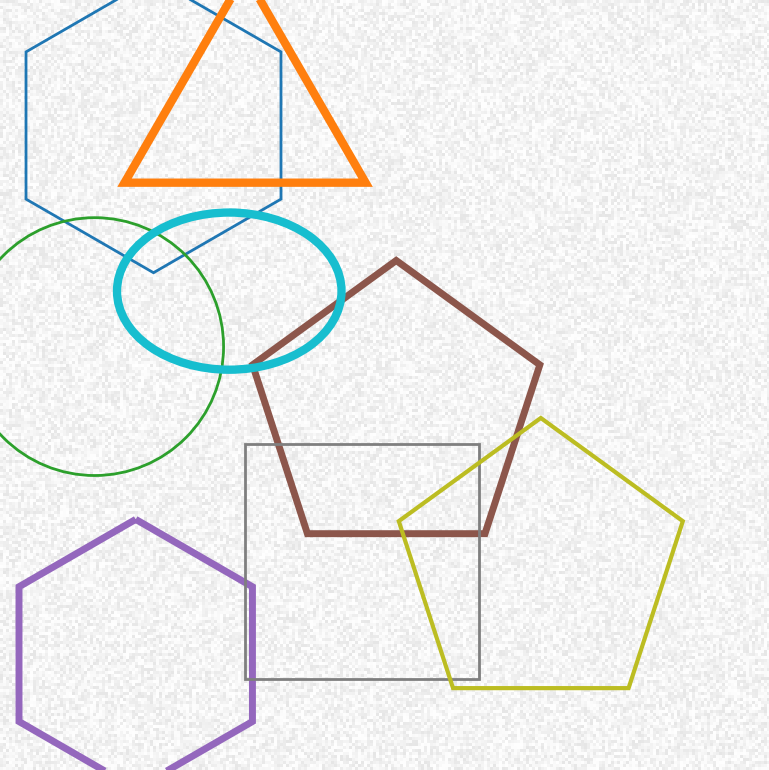[{"shape": "hexagon", "thickness": 1, "radius": 0.96, "center": [0.199, 0.837]}, {"shape": "triangle", "thickness": 3, "radius": 0.9, "center": [0.318, 0.853]}, {"shape": "circle", "thickness": 1, "radius": 0.84, "center": [0.123, 0.55]}, {"shape": "hexagon", "thickness": 2.5, "radius": 0.88, "center": [0.176, 0.15]}, {"shape": "pentagon", "thickness": 2.5, "radius": 0.98, "center": [0.515, 0.466]}, {"shape": "square", "thickness": 1, "radius": 0.76, "center": [0.47, 0.271]}, {"shape": "pentagon", "thickness": 1.5, "radius": 0.97, "center": [0.702, 0.263]}, {"shape": "oval", "thickness": 3, "radius": 0.73, "center": [0.298, 0.622]}]